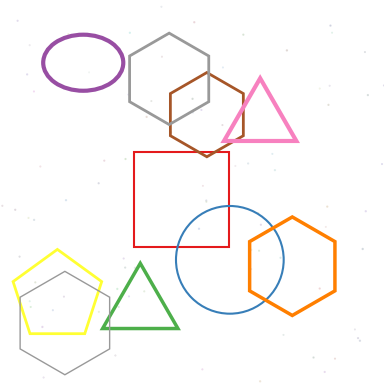[{"shape": "square", "thickness": 1.5, "radius": 0.62, "center": [0.471, 0.481]}, {"shape": "circle", "thickness": 1.5, "radius": 0.7, "center": [0.597, 0.325]}, {"shape": "triangle", "thickness": 2.5, "radius": 0.56, "center": [0.364, 0.203]}, {"shape": "oval", "thickness": 3, "radius": 0.52, "center": [0.216, 0.837]}, {"shape": "hexagon", "thickness": 2.5, "radius": 0.64, "center": [0.759, 0.309]}, {"shape": "pentagon", "thickness": 2, "radius": 0.6, "center": [0.149, 0.231]}, {"shape": "hexagon", "thickness": 2, "radius": 0.55, "center": [0.537, 0.702]}, {"shape": "triangle", "thickness": 3, "radius": 0.54, "center": [0.676, 0.688]}, {"shape": "hexagon", "thickness": 2, "radius": 0.59, "center": [0.439, 0.795]}, {"shape": "hexagon", "thickness": 1, "radius": 0.67, "center": [0.169, 0.161]}]